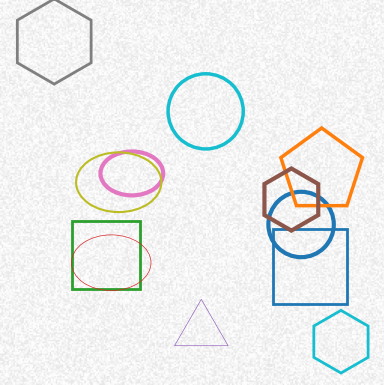[{"shape": "circle", "thickness": 3, "radius": 0.42, "center": [0.782, 0.417]}, {"shape": "square", "thickness": 2, "radius": 0.48, "center": [0.805, 0.308]}, {"shape": "pentagon", "thickness": 2.5, "radius": 0.56, "center": [0.836, 0.556]}, {"shape": "square", "thickness": 2, "radius": 0.44, "center": [0.275, 0.337]}, {"shape": "oval", "thickness": 0.5, "radius": 0.52, "center": [0.289, 0.318]}, {"shape": "triangle", "thickness": 0.5, "radius": 0.4, "center": [0.523, 0.142]}, {"shape": "hexagon", "thickness": 3, "radius": 0.4, "center": [0.757, 0.482]}, {"shape": "oval", "thickness": 3, "radius": 0.41, "center": [0.342, 0.55]}, {"shape": "hexagon", "thickness": 2, "radius": 0.55, "center": [0.141, 0.892]}, {"shape": "oval", "thickness": 1.5, "radius": 0.55, "center": [0.308, 0.527]}, {"shape": "hexagon", "thickness": 2, "radius": 0.41, "center": [0.886, 0.112]}, {"shape": "circle", "thickness": 2.5, "radius": 0.49, "center": [0.534, 0.711]}]